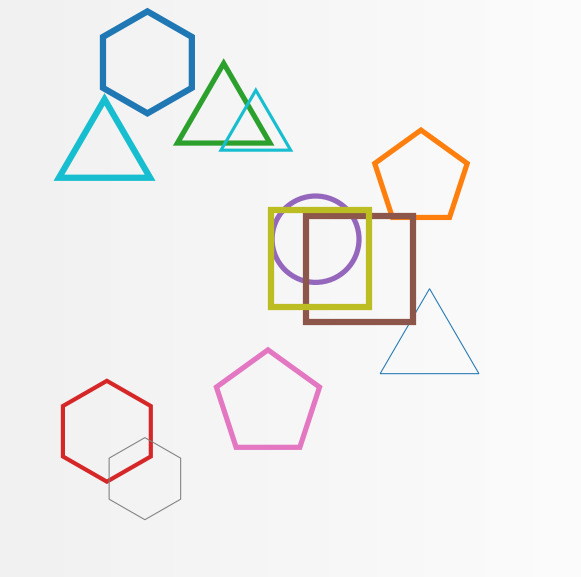[{"shape": "triangle", "thickness": 0.5, "radius": 0.49, "center": [0.739, 0.401]}, {"shape": "hexagon", "thickness": 3, "radius": 0.44, "center": [0.254, 0.891]}, {"shape": "pentagon", "thickness": 2.5, "radius": 0.42, "center": [0.724, 0.69]}, {"shape": "triangle", "thickness": 2.5, "radius": 0.46, "center": [0.385, 0.797]}, {"shape": "hexagon", "thickness": 2, "radius": 0.44, "center": [0.184, 0.252]}, {"shape": "circle", "thickness": 2.5, "radius": 0.37, "center": [0.543, 0.585]}, {"shape": "square", "thickness": 3, "radius": 0.46, "center": [0.619, 0.533]}, {"shape": "pentagon", "thickness": 2.5, "radius": 0.47, "center": [0.461, 0.3]}, {"shape": "hexagon", "thickness": 0.5, "radius": 0.36, "center": [0.249, 0.17]}, {"shape": "square", "thickness": 3, "radius": 0.42, "center": [0.55, 0.552]}, {"shape": "triangle", "thickness": 1.5, "radius": 0.35, "center": [0.44, 0.774]}, {"shape": "triangle", "thickness": 3, "radius": 0.45, "center": [0.18, 0.737]}]